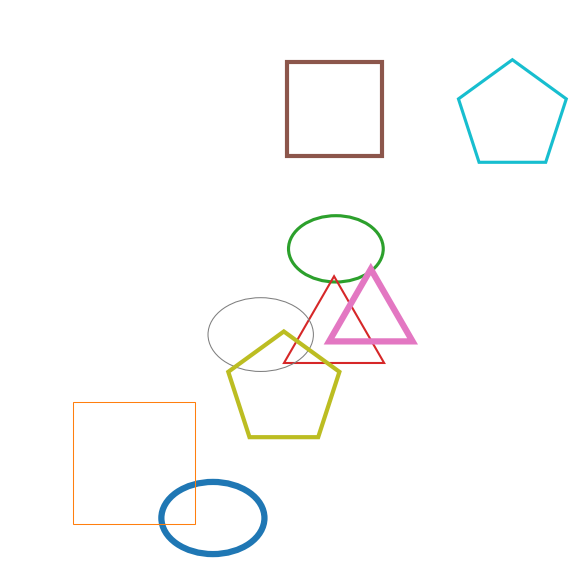[{"shape": "oval", "thickness": 3, "radius": 0.45, "center": [0.369, 0.102]}, {"shape": "square", "thickness": 0.5, "radius": 0.53, "center": [0.232, 0.197]}, {"shape": "oval", "thickness": 1.5, "radius": 0.41, "center": [0.582, 0.568]}, {"shape": "triangle", "thickness": 1, "radius": 0.5, "center": [0.578, 0.421]}, {"shape": "square", "thickness": 2, "radius": 0.41, "center": [0.58, 0.81]}, {"shape": "triangle", "thickness": 3, "radius": 0.42, "center": [0.642, 0.45]}, {"shape": "oval", "thickness": 0.5, "radius": 0.46, "center": [0.451, 0.42]}, {"shape": "pentagon", "thickness": 2, "radius": 0.51, "center": [0.492, 0.324]}, {"shape": "pentagon", "thickness": 1.5, "radius": 0.49, "center": [0.887, 0.798]}]